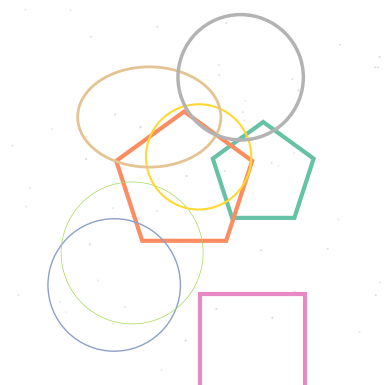[{"shape": "pentagon", "thickness": 3, "radius": 0.69, "center": [0.684, 0.545]}, {"shape": "pentagon", "thickness": 3, "radius": 0.93, "center": [0.478, 0.525]}, {"shape": "circle", "thickness": 1, "radius": 0.86, "center": [0.297, 0.26]}, {"shape": "square", "thickness": 3, "radius": 0.68, "center": [0.655, 0.1]}, {"shape": "circle", "thickness": 0.5, "radius": 0.92, "center": [0.343, 0.343]}, {"shape": "circle", "thickness": 1.5, "radius": 0.68, "center": [0.516, 0.593]}, {"shape": "oval", "thickness": 2, "radius": 0.93, "center": [0.388, 0.696]}, {"shape": "circle", "thickness": 2.5, "radius": 0.81, "center": [0.625, 0.799]}]